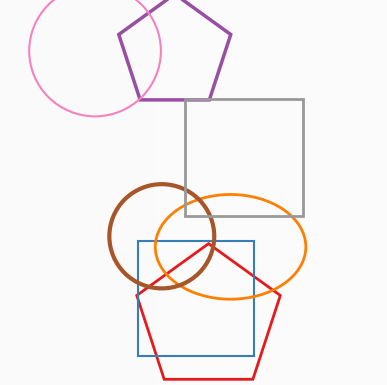[{"shape": "pentagon", "thickness": 2, "radius": 0.97, "center": [0.538, 0.172]}, {"shape": "square", "thickness": 1.5, "radius": 0.75, "center": [0.506, 0.225]}, {"shape": "pentagon", "thickness": 2.5, "radius": 0.76, "center": [0.451, 0.863]}, {"shape": "oval", "thickness": 2, "radius": 0.97, "center": [0.595, 0.359]}, {"shape": "circle", "thickness": 3, "radius": 0.68, "center": [0.418, 0.386]}, {"shape": "circle", "thickness": 1.5, "radius": 0.85, "center": [0.245, 0.868]}, {"shape": "square", "thickness": 2, "radius": 0.76, "center": [0.629, 0.591]}]